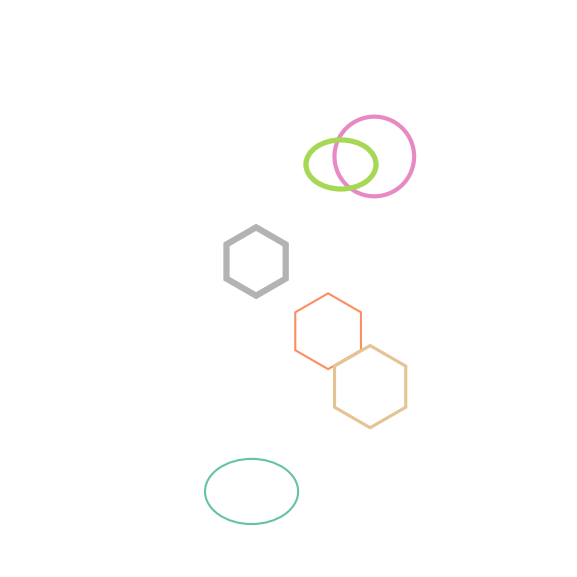[{"shape": "oval", "thickness": 1, "radius": 0.4, "center": [0.436, 0.148]}, {"shape": "hexagon", "thickness": 1, "radius": 0.33, "center": [0.568, 0.426]}, {"shape": "circle", "thickness": 2, "radius": 0.34, "center": [0.648, 0.728]}, {"shape": "oval", "thickness": 2.5, "radius": 0.3, "center": [0.59, 0.714]}, {"shape": "hexagon", "thickness": 1.5, "radius": 0.36, "center": [0.641, 0.33]}, {"shape": "hexagon", "thickness": 3, "radius": 0.3, "center": [0.443, 0.546]}]